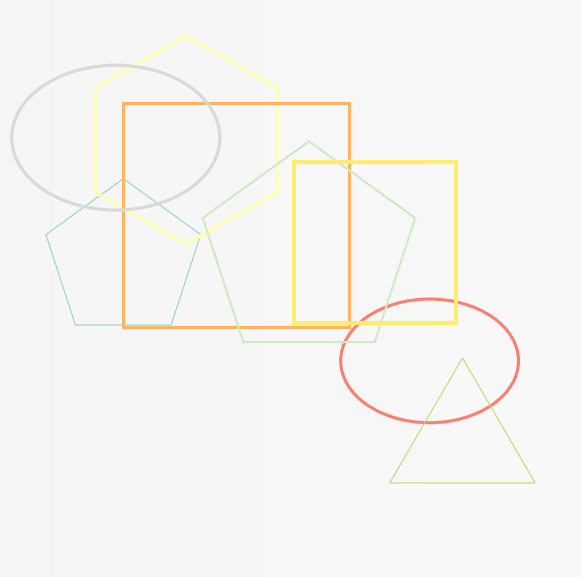[{"shape": "pentagon", "thickness": 0.5, "radius": 0.7, "center": [0.212, 0.55]}, {"shape": "hexagon", "thickness": 1.5, "radius": 0.9, "center": [0.32, 0.757]}, {"shape": "oval", "thickness": 1.5, "radius": 0.76, "center": [0.739, 0.374]}, {"shape": "square", "thickness": 1.5, "radius": 0.97, "center": [0.405, 0.627]}, {"shape": "triangle", "thickness": 0.5, "radius": 0.72, "center": [0.796, 0.235]}, {"shape": "oval", "thickness": 1.5, "radius": 0.9, "center": [0.199, 0.761]}, {"shape": "pentagon", "thickness": 1, "radius": 0.96, "center": [0.532, 0.562]}, {"shape": "square", "thickness": 2, "radius": 0.69, "center": [0.645, 0.579]}]